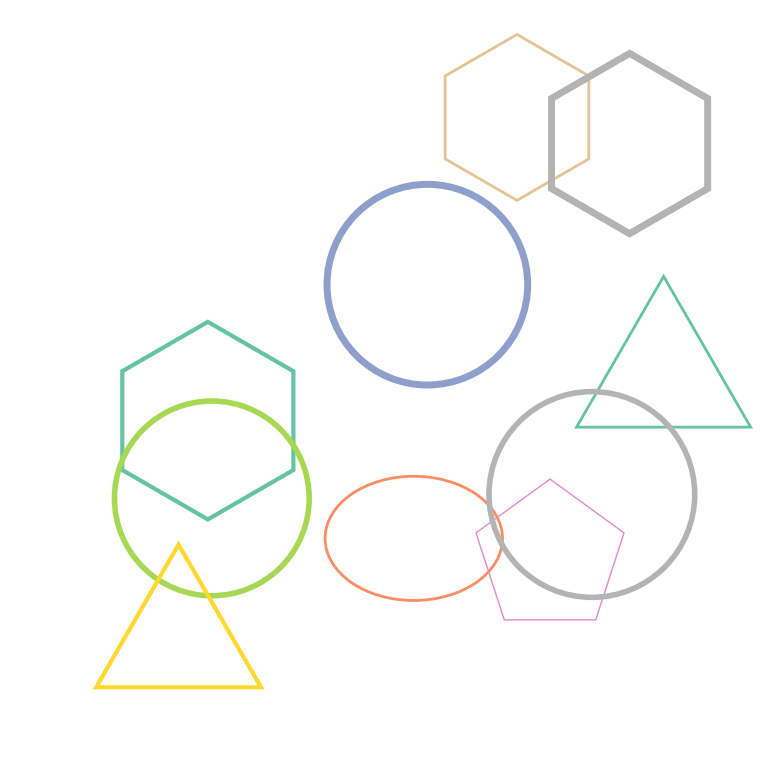[{"shape": "hexagon", "thickness": 1.5, "radius": 0.64, "center": [0.27, 0.454]}, {"shape": "triangle", "thickness": 1, "radius": 0.65, "center": [0.862, 0.511]}, {"shape": "oval", "thickness": 1, "radius": 0.58, "center": [0.537, 0.301]}, {"shape": "circle", "thickness": 2.5, "radius": 0.65, "center": [0.555, 0.63]}, {"shape": "pentagon", "thickness": 0.5, "radius": 0.51, "center": [0.714, 0.277]}, {"shape": "circle", "thickness": 2, "radius": 0.63, "center": [0.275, 0.353]}, {"shape": "triangle", "thickness": 1.5, "radius": 0.62, "center": [0.232, 0.169]}, {"shape": "hexagon", "thickness": 1, "radius": 0.54, "center": [0.671, 0.848]}, {"shape": "hexagon", "thickness": 2.5, "radius": 0.59, "center": [0.818, 0.814]}, {"shape": "circle", "thickness": 2, "radius": 0.67, "center": [0.769, 0.358]}]